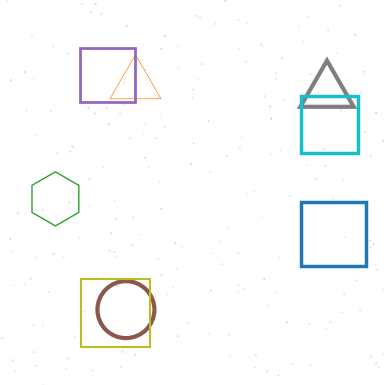[{"shape": "square", "thickness": 2.5, "radius": 0.42, "center": [0.866, 0.392]}, {"shape": "triangle", "thickness": 0.5, "radius": 0.38, "center": [0.352, 0.782]}, {"shape": "hexagon", "thickness": 1, "radius": 0.35, "center": [0.144, 0.483]}, {"shape": "square", "thickness": 2, "radius": 0.35, "center": [0.279, 0.805]}, {"shape": "circle", "thickness": 3, "radius": 0.37, "center": [0.327, 0.196]}, {"shape": "triangle", "thickness": 3, "radius": 0.4, "center": [0.849, 0.763]}, {"shape": "square", "thickness": 1.5, "radius": 0.45, "center": [0.299, 0.187]}, {"shape": "square", "thickness": 2.5, "radius": 0.37, "center": [0.857, 0.676]}]